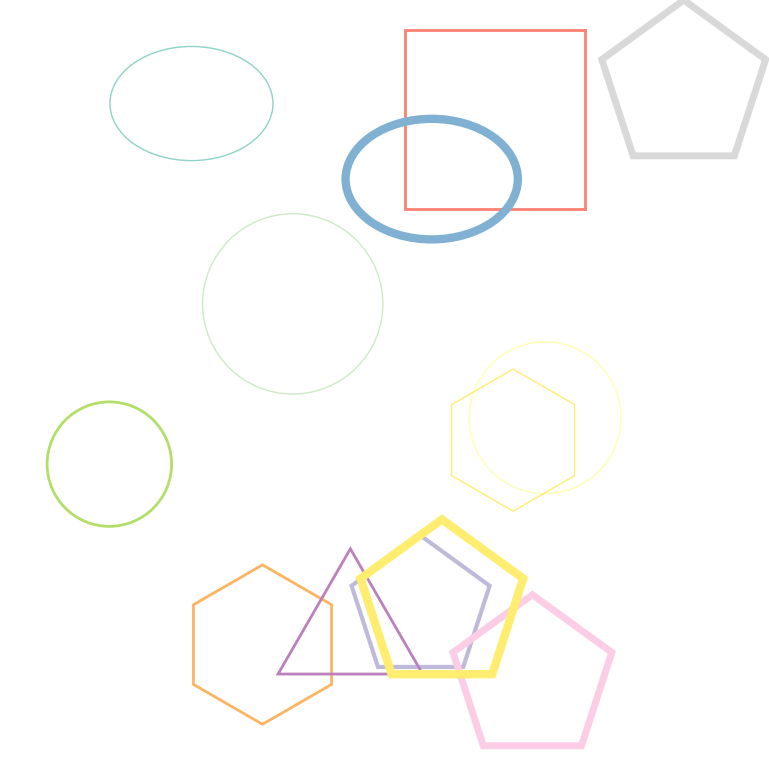[{"shape": "oval", "thickness": 0.5, "radius": 0.53, "center": [0.249, 0.866]}, {"shape": "circle", "thickness": 0.5, "radius": 0.49, "center": [0.708, 0.457]}, {"shape": "pentagon", "thickness": 1.5, "radius": 0.47, "center": [0.546, 0.21]}, {"shape": "square", "thickness": 1, "radius": 0.58, "center": [0.643, 0.845]}, {"shape": "oval", "thickness": 3, "radius": 0.56, "center": [0.561, 0.767]}, {"shape": "hexagon", "thickness": 1, "radius": 0.52, "center": [0.341, 0.163]}, {"shape": "circle", "thickness": 1, "radius": 0.4, "center": [0.142, 0.397]}, {"shape": "pentagon", "thickness": 2.5, "radius": 0.54, "center": [0.691, 0.119]}, {"shape": "pentagon", "thickness": 2.5, "radius": 0.56, "center": [0.888, 0.888]}, {"shape": "triangle", "thickness": 1, "radius": 0.54, "center": [0.455, 0.179]}, {"shape": "circle", "thickness": 0.5, "radius": 0.59, "center": [0.38, 0.605]}, {"shape": "hexagon", "thickness": 0.5, "radius": 0.46, "center": [0.666, 0.428]}, {"shape": "pentagon", "thickness": 3, "radius": 0.56, "center": [0.574, 0.214]}]